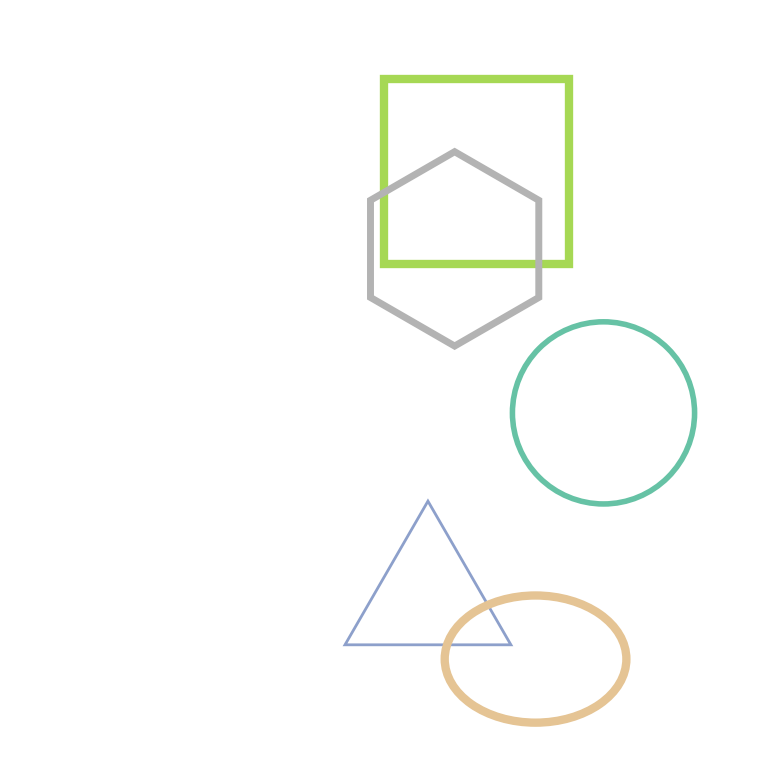[{"shape": "circle", "thickness": 2, "radius": 0.59, "center": [0.784, 0.464]}, {"shape": "triangle", "thickness": 1, "radius": 0.62, "center": [0.556, 0.225]}, {"shape": "square", "thickness": 3, "radius": 0.6, "center": [0.619, 0.778]}, {"shape": "oval", "thickness": 3, "radius": 0.59, "center": [0.696, 0.144]}, {"shape": "hexagon", "thickness": 2.5, "radius": 0.63, "center": [0.59, 0.677]}]